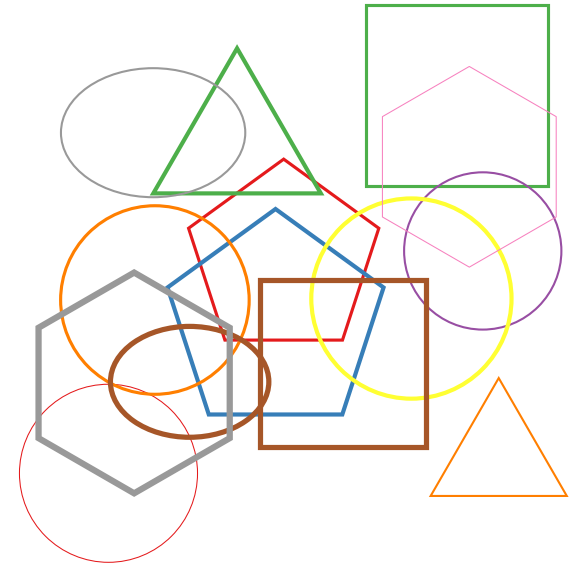[{"shape": "circle", "thickness": 0.5, "radius": 0.77, "center": [0.188, 0.18]}, {"shape": "pentagon", "thickness": 1.5, "radius": 0.87, "center": [0.491, 0.55]}, {"shape": "pentagon", "thickness": 2, "radius": 0.98, "center": [0.477, 0.441]}, {"shape": "triangle", "thickness": 2, "radius": 0.84, "center": [0.411, 0.748]}, {"shape": "square", "thickness": 1.5, "radius": 0.78, "center": [0.791, 0.834]}, {"shape": "circle", "thickness": 1, "radius": 0.68, "center": [0.836, 0.565]}, {"shape": "circle", "thickness": 1.5, "radius": 0.82, "center": [0.268, 0.48]}, {"shape": "triangle", "thickness": 1, "radius": 0.68, "center": [0.864, 0.208]}, {"shape": "circle", "thickness": 2, "radius": 0.87, "center": [0.712, 0.482]}, {"shape": "square", "thickness": 2.5, "radius": 0.72, "center": [0.594, 0.369]}, {"shape": "oval", "thickness": 2.5, "radius": 0.69, "center": [0.328, 0.338]}, {"shape": "hexagon", "thickness": 0.5, "radius": 0.87, "center": [0.813, 0.71]}, {"shape": "oval", "thickness": 1, "radius": 0.8, "center": [0.265, 0.769]}, {"shape": "hexagon", "thickness": 3, "radius": 0.96, "center": [0.232, 0.336]}]